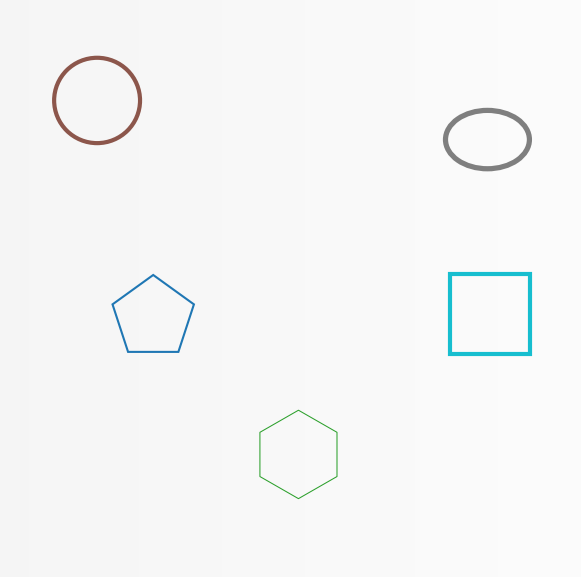[{"shape": "pentagon", "thickness": 1, "radius": 0.37, "center": [0.264, 0.449]}, {"shape": "hexagon", "thickness": 0.5, "radius": 0.38, "center": [0.513, 0.212]}, {"shape": "circle", "thickness": 2, "radius": 0.37, "center": [0.167, 0.825]}, {"shape": "oval", "thickness": 2.5, "radius": 0.36, "center": [0.839, 0.757]}, {"shape": "square", "thickness": 2, "radius": 0.35, "center": [0.843, 0.455]}]